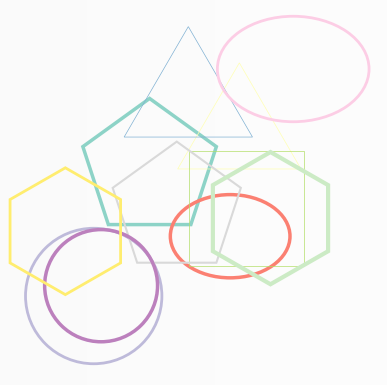[{"shape": "pentagon", "thickness": 2.5, "radius": 0.91, "center": [0.386, 0.563]}, {"shape": "triangle", "thickness": 0.5, "radius": 0.92, "center": [0.618, 0.653]}, {"shape": "circle", "thickness": 2, "radius": 0.88, "center": [0.242, 0.231]}, {"shape": "oval", "thickness": 2.5, "radius": 0.77, "center": [0.594, 0.386]}, {"shape": "triangle", "thickness": 0.5, "radius": 0.96, "center": [0.486, 0.74]}, {"shape": "square", "thickness": 0.5, "radius": 0.75, "center": [0.636, 0.459]}, {"shape": "oval", "thickness": 2, "radius": 0.98, "center": [0.757, 0.821]}, {"shape": "pentagon", "thickness": 1.5, "radius": 0.87, "center": [0.456, 0.458]}, {"shape": "circle", "thickness": 2.5, "radius": 0.73, "center": [0.261, 0.258]}, {"shape": "hexagon", "thickness": 3, "radius": 0.86, "center": [0.698, 0.433]}, {"shape": "hexagon", "thickness": 2, "radius": 0.82, "center": [0.169, 0.399]}]